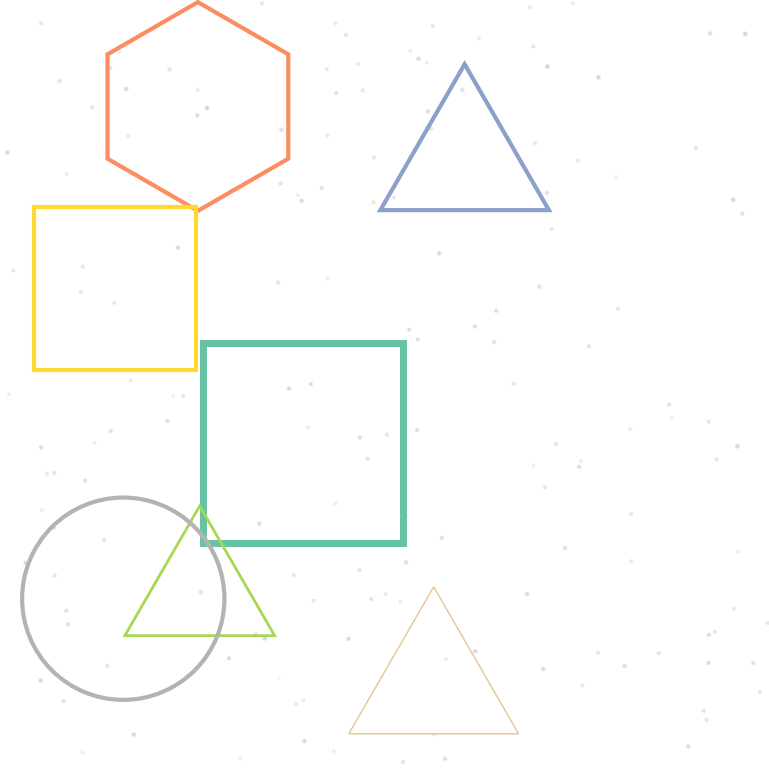[{"shape": "square", "thickness": 2.5, "radius": 0.65, "center": [0.393, 0.425]}, {"shape": "hexagon", "thickness": 1.5, "radius": 0.68, "center": [0.257, 0.862]}, {"shape": "triangle", "thickness": 1.5, "radius": 0.63, "center": [0.603, 0.79]}, {"shape": "triangle", "thickness": 1, "radius": 0.56, "center": [0.259, 0.231]}, {"shape": "square", "thickness": 1.5, "radius": 0.53, "center": [0.149, 0.625]}, {"shape": "triangle", "thickness": 0.5, "radius": 0.64, "center": [0.563, 0.111]}, {"shape": "circle", "thickness": 1.5, "radius": 0.66, "center": [0.16, 0.222]}]